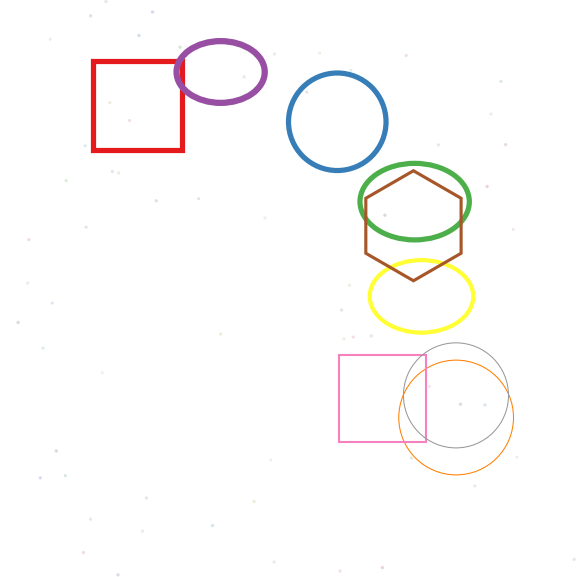[{"shape": "square", "thickness": 2.5, "radius": 0.39, "center": [0.238, 0.816]}, {"shape": "circle", "thickness": 2.5, "radius": 0.42, "center": [0.584, 0.788]}, {"shape": "oval", "thickness": 2.5, "radius": 0.47, "center": [0.718, 0.65]}, {"shape": "oval", "thickness": 3, "radius": 0.38, "center": [0.382, 0.874]}, {"shape": "circle", "thickness": 0.5, "radius": 0.5, "center": [0.79, 0.276]}, {"shape": "oval", "thickness": 2, "radius": 0.45, "center": [0.73, 0.486]}, {"shape": "hexagon", "thickness": 1.5, "radius": 0.48, "center": [0.716, 0.608]}, {"shape": "square", "thickness": 1, "radius": 0.38, "center": [0.662, 0.308]}, {"shape": "circle", "thickness": 0.5, "radius": 0.45, "center": [0.79, 0.315]}]